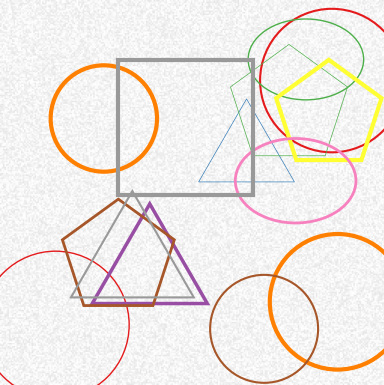[{"shape": "circle", "thickness": 1.5, "radius": 0.93, "center": [0.862, 0.791]}, {"shape": "circle", "thickness": 1, "radius": 0.96, "center": [0.144, 0.156]}, {"shape": "triangle", "thickness": 0.5, "radius": 0.72, "center": [0.64, 0.599]}, {"shape": "oval", "thickness": 1, "radius": 0.75, "center": [0.795, 0.846]}, {"shape": "pentagon", "thickness": 0.5, "radius": 0.8, "center": [0.751, 0.725]}, {"shape": "triangle", "thickness": 2.5, "radius": 0.86, "center": [0.389, 0.298]}, {"shape": "circle", "thickness": 3, "radius": 0.69, "center": [0.27, 0.692]}, {"shape": "circle", "thickness": 3, "radius": 0.88, "center": [0.877, 0.216]}, {"shape": "pentagon", "thickness": 3, "radius": 0.72, "center": [0.854, 0.701]}, {"shape": "pentagon", "thickness": 2, "radius": 0.76, "center": [0.307, 0.33]}, {"shape": "circle", "thickness": 1.5, "radius": 0.7, "center": [0.686, 0.146]}, {"shape": "oval", "thickness": 2, "radius": 0.78, "center": [0.768, 0.531]}, {"shape": "square", "thickness": 3, "radius": 0.88, "center": [0.482, 0.669]}, {"shape": "triangle", "thickness": 1.5, "radius": 0.92, "center": [0.344, 0.32]}]